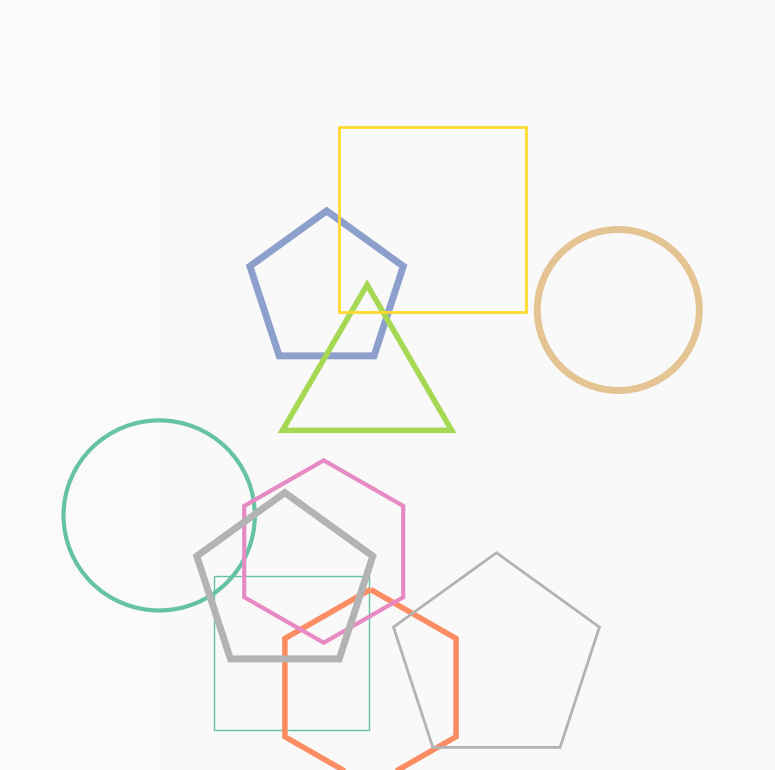[{"shape": "square", "thickness": 0.5, "radius": 0.5, "center": [0.376, 0.152]}, {"shape": "circle", "thickness": 1.5, "radius": 0.62, "center": [0.205, 0.331]}, {"shape": "hexagon", "thickness": 2, "radius": 0.64, "center": [0.478, 0.107]}, {"shape": "pentagon", "thickness": 2.5, "radius": 0.52, "center": [0.421, 0.622]}, {"shape": "hexagon", "thickness": 1.5, "radius": 0.59, "center": [0.418, 0.284]}, {"shape": "triangle", "thickness": 2, "radius": 0.63, "center": [0.474, 0.504]}, {"shape": "square", "thickness": 1, "radius": 0.6, "center": [0.558, 0.714]}, {"shape": "circle", "thickness": 2.5, "radius": 0.52, "center": [0.798, 0.597]}, {"shape": "pentagon", "thickness": 2.5, "radius": 0.6, "center": [0.368, 0.241]}, {"shape": "pentagon", "thickness": 1, "radius": 0.7, "center": [0.641, 0.142]}]